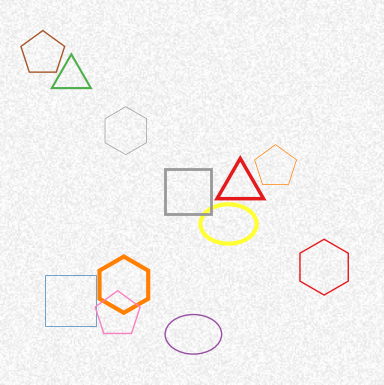[{"shape": "hexagon", "thickness": 1, "radius": 0.36, "center": [0.842, 0.306]}, {"shape": "triangle", "thickness": 2.5, "radius": 0.35, "center": [0.624, 0.519]}, {"shape": "square", "thickness": 0.5, "radius": 0.33, "center": [0.183, 0.219]}, {"shape": "triangle", "thickness": 1.5, "radius": 0.29, "center": [0.185, 0.8]}, {"shape": "oval", "thickness": 1, "radius": 0.37, "center": [0.502, 0.132]}, {"shape": "pentagon", "thickness": 0.5, "radius": 0.29, "center": [0.716, 0.567]}, {"shape": "hexagon", "thickness": 3, "radius": 0.37, "center": [0.322, 0.261]}, {"shape": "oval", "thickness": 3, "radius": 0.37, "center": [0.594, 0.418]}, {"shape": "pentagon", "thickness": 1, "radius": 0.3, "center": [0.111, 0.861]}, {"shape": "pentagon", "thickness": 1, "radius": 0.31, "center": [0.306, 0.184]}, {"shape": "square", "thickness": 2, "radius": 0.29, "center": [0.488, 0.502]}, {"shape": "hexagon", "thickness": 0.5, "radius": 0.31, "center": [0.327, 0.661]}]